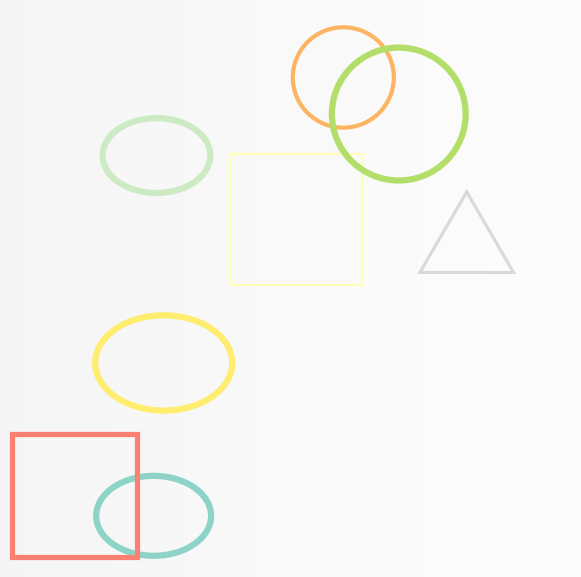[{"shape": "oval", "thickness": 3, "radius": 0.49, "center": [0.264, 0.106]}, {"shape": "square", "thickness": 1, "radius": 0.57, "center": [0.51, 0.619]}, {"shape": "square", "thickness": 2.5, "radius": 0.54, "center": [0.128, 0.141]}, {"shape": "circle", "thickness": 2, "radius": 0.43, "center": [0.591, 0.865]}, {"shape": "circle", "thickness": 3, "radius": 0.58, "center": [0.686, 0.802]}, {"shape": "triangle", "thickness": 1.5, "radius": 0.46, "center": [0.803, 0.574]}, {"shape": "oval", "thickness": 3, "radius": 0.46, "center": [0.269, 0.73]}, {"shape": "oval", "thickness": 3, "radius": 0.59, "center": [0.282, 0.371]}]